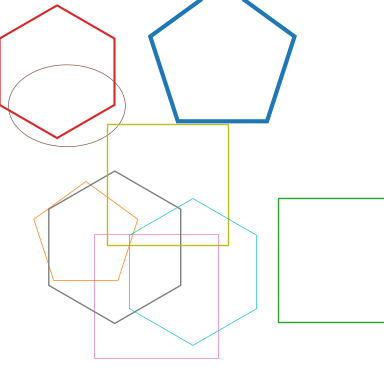[{"shape": "pentagon", "thickness": 3, "radius": 0.99, "center": [0.578, 0.844]}, {"shape": "pentagon", "thickness": 0.5, "radius": 0.71, "center": [0.223, 0.387]}, {"shape": "square", "thickness": 1, "radius": 0.81, "center": [0.884, 0.324]}, {"shape": "hexagon", "thickness": 1.5, "radius": 0.86, "center": [0.148, 0.814]}, {"shape": "oval", "thickness": 0.5, "radius": 0.76, "center": [0.174, 0.725]}, {"shape": "square", "thickness": 0.5, "radius": 0.8, "center": [0.405, 0.231]}, {"shape": "hexagon", "thickness": 1, "radius": 0.99, "center": [0.298, 0.358]}, {"shape": "square", "thickness": 1, "radius": 0.79, "center": [0.435, 0.521]}, {"shape": "hexagon", "thickness": 0.5, "radius": 0.95, "center": [0.501, 0.294]}]